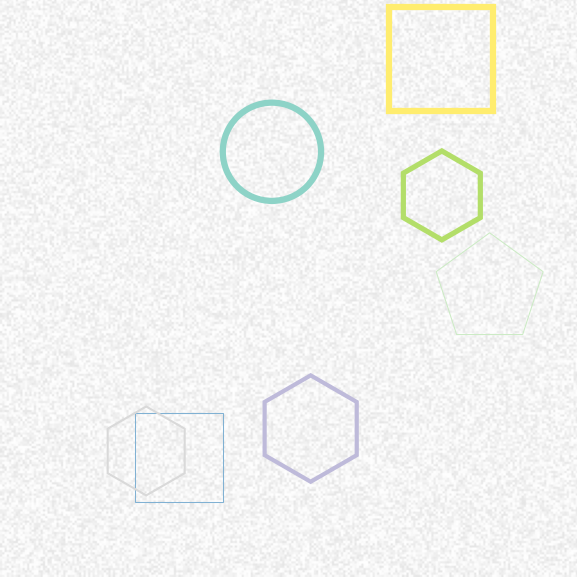[{"shape": "circle", "thickness": 3, "radius": 0.43, "center": [0.471, 0.736]}, {"shape": "hexagon", "thickness": 2, "radius": 0.46, "center": [0.538, 0.257]}, {"shape": "square", "thickness": 0.5, "radius": 0.38, "center": [0.31, 0.207]}, {"shape": "hexagon", "thickness": 2.5, "radius": 0.38, "center": [0.765, 0.661]}, {"shape": "hexagon", "thickness": 1, "radius": 0.38, "center": [0.253, 0.218]}, {"shape": "pentagon", "thickness": 0.5, "radius": 0.49, "center": [0.848, 0.499]}, {"shape": "square", "thickness": 3, "radius": 0.45, "center": [0.764, 0.896]}]